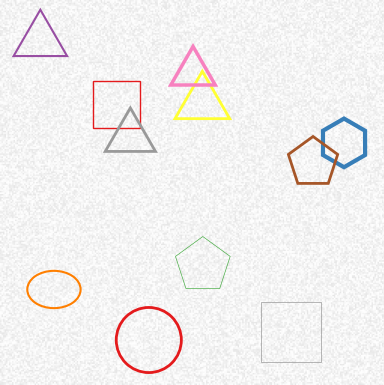[{"shape": "square", "thickness": 1, "radius": 0.31, "center": [0.304, 0.728]}, {"shape": "circle", "thickness": 2, "radius": 0.42, "center": [0.386, 0.117]}, {"shape": "hexagon", "thickness": 3, "radius": 0.32, "center": [0.894, 0.629]}, {"shape": "pentagon", "thickness": 0.5, "radius": 0.37, "center": [0.527, 0.311]}, {"shape": "triangle", "thickness": 1.5, "radius": 0.4, "center": [0.105, 0.895]}, {"shape": "oval", "thickness": 1.5, "radius": 0.35, "center": [0.14, 0.248]}, {"shape": "triangle", "thickness": 2, "radius": 0.41, "center": [0.526, 0.733]}, {"shape": "pentagon", "thickness": 2, "radius": 0.34, "center": [0.813, 0.578]}, {"shape": "triangle", "thickness": 2.5, "radius": 0.33, "center": [0.501, 0.813]}, {"shape": "square", "thickness": 0.5, "radius": 0.39, "center": [0.756, 0.138]}, {"shape": "triangle", "thickness": 2, "radius": 0.38, "center": [0.339, 0.644]}]